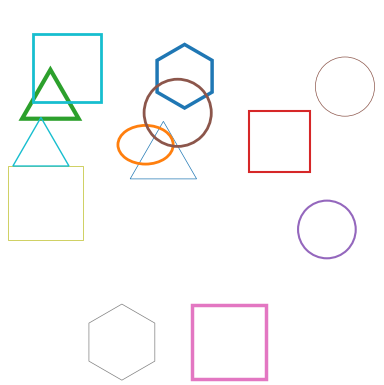[{"shape": "triangle", "thickness": 0.5, "radius": 0.5, "center": [0.424, 0.585]}, {"shape": "hexagon", "thickness": 2.5, "radius": 0.41, "center": [0.479, 0.802]}, {"shape": "oval", "thickness": 2, "radius": 0.36, "center": [0.378, 0.624]}, {"shape": "triangle", "thickness": 3, "radius": 0.42, "center": [0.131, 0.734]}, {"shape": "square", "thickness": 1.5, "radius": 0.4, "center": [0.727, 0.633]}, {"shape": "circle", "thickness": 1.5, "radius": 0.37, "center": [0.849, 0.404]}, {"shape": "circle", "thickness": 2, "radius": 0.44, "center": [0.462, 0.707]}, {"shape": "circle", "thickness": 0.5, "radius": 0.38, "center": [0.896, 0.775]}, {"shape": "square", "thickness": 2.5, "radius": 0.48, "center": [0.594, 0.112]}, {"shape": "hexagon", "thickness": 0.5, "radius": 0.49, "center": [0.317, 0.111]}, {"shape": "square", "thickness": 0.5, "radius": 0.48, "center": [0.118, 0.474]}, {"shape": "triangle", "thickness": 1, "radius": 0.42, "center": [0.106, 0.611]}, {"shape": "square", "thickness": 2, "radius": 0.44, "center": [0.175, 0.824]}]